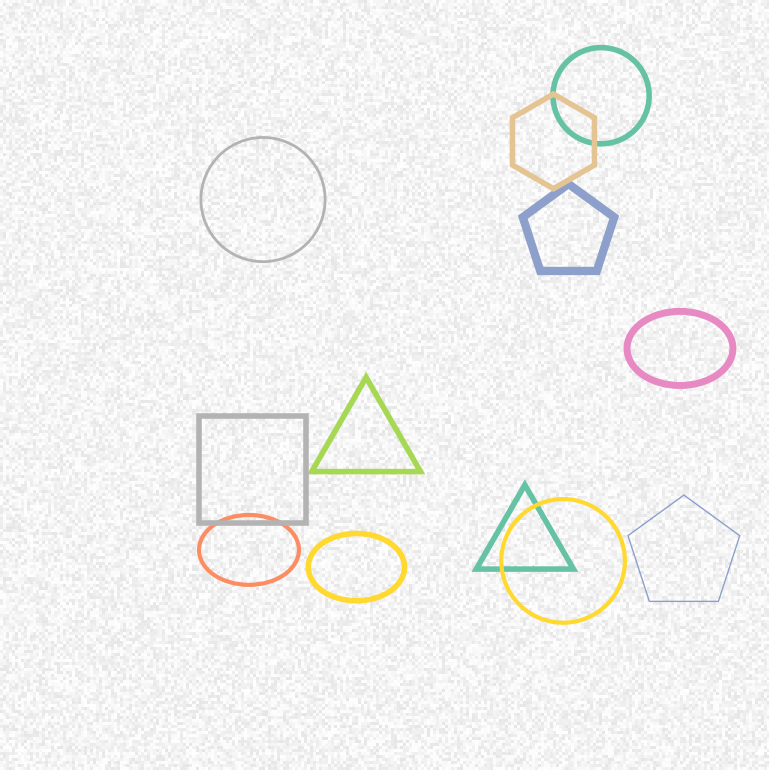[{"shape": "triangle", "thickness": 2, "radius": 0.36, "center": [0.682, 0.297]}, {"shape": "circle", "thickness": 2, "radius": 0.31, "center": [0.781, 0.876]}, {"shape": "oval", "thickness": 1.5, "radius": 0.32, "center": [0.323, 0.286]}, {"shape": "pentagon", "thickness": 3, "radius": 0.31, "center": [0.738, 0.699]}, {"shape": "pentagon", "thickness": 0.5, "radius": 0.38, "center": [0.888, 0.281]}, {"shape": "oval", "thickness": 2.5, "radius": 0.34, "center": [0.883, 0.547]}, {"shape": "triangle", "thickness": 2, "radius": 0.41, "center": [0.475, 0.428]}, {"shape": "circle", "thickness": 1.5, "radius": 0.4, "center": [0.731, 0.272]}, {"shape": "oval", "thickness": 2, "radius": 0.31, "center": [0.463, 0.263]}, {"shape": "hexagon", "thickness": 2, "radius": 0.31, "center": [0.719, 0.816]}, {"shape": "square", "thickness": 2, "radius": 0.35, "center": [0.328, 0.391]}, {"shape": "circle", "thickness": 1, "radius": 0.4, "center": [0.342, 0.741]}]